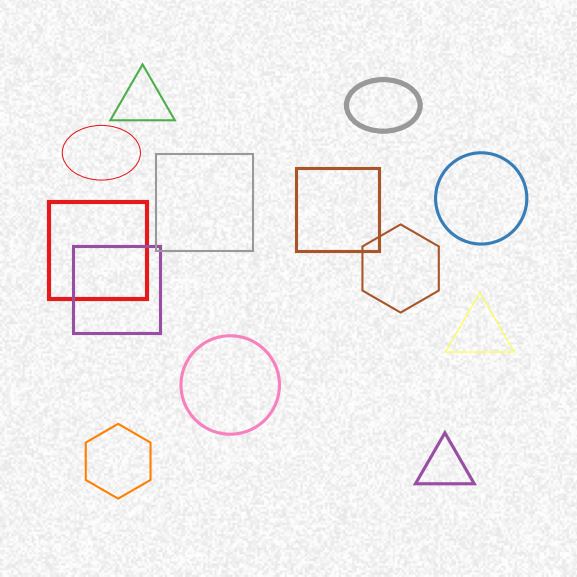[{"shape": "oval", "thickness": 0.5, "radius": 0.34, "center": [0.176, 0.735]}, {"shape": "square", "thickness": 2, "radius": 0.42, "center": [0.169, 0.566]}, {"shape": "circle", "thickness": 1.5, "radius": 0.4, "center": [0.833, 0.656]}, {"shape": "triangle", "thickness": 1, "radius": 0.32, "center": [0.247, 0.823]}, {"shape": "square", "thickness": 1.5, "radius": 0.38, "center": [0.201, 0.498]}, {"shape": "triangle", "thickness": 1.5, "radius": 0.29, "center": [0.77, 0.191]}, {"shape": "hexagon", "thickness": 1, "radius": 0.32, "center": [0.205, 0.2]}, {"shape": "triangle", "thickness": 0.5, "radius": 0.34, "center": [0.831, 0.424]}, {"shape": "hexagon", "thickness": 1, "radius": 0.38, "center": [0.694, 0.534]}, {"shape": "square", "thickness": 1.5, "radius": 0.36, "center": [0.584, 0.636]}, {"shape": "circle", "thickness": 1.5, "radius": 0.43, "center": [0.399, 0.332]}, {"shape": "oval", "thickness": 2.5, "radius": 0.32, "center": [0.664, 0.817]}, {"shape": "square", "thickness": 1, "radius": 0.42, "center": [0.354, 0.648]}]